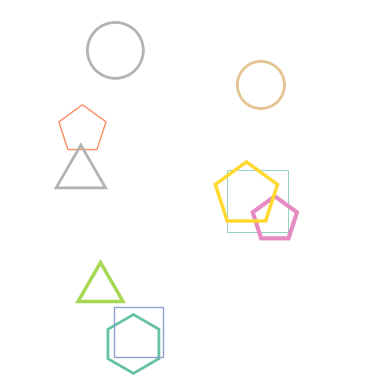[{"shape": "hexagon", "thickness": 2, "radius": 0.38, "center": [0.347, 0.107]}, {"shape": "square", "thickness": 0.5, "radius": 0.4, "center": [0.669, 0.478]}, {"shape": "pentagon", "thickness": 1, "radius": 0.32, "center": [0.214, 0.664]}, {"shape": "square", "thickness": 1, "radius": 0.32, "center": [0.359, 0.137]}, {"shape": "pentagon", "thickness": 3, "radius": 0.3, "center": [0.714, 0.43]}, {"shape": "triangle", "thickness": 2.5, "radius": 0.34, "center": [0.261, 0.251]}, {"shape": "pentagon", "thickness": 2.5, "radius": 0.42, "center": [0.64, 0.495]}, {"shape": "circle", "thickness": 2, "radius": 0.31, "center": [0.678, 0.779]}, {"shape": "circle", "thickness": 2, "radius": 0.36, "center": [0.3, 0.869]}, {"shape": "triangle", "thickness": 2, "radius": 0.37, "center": [0.21, 0.549]}]